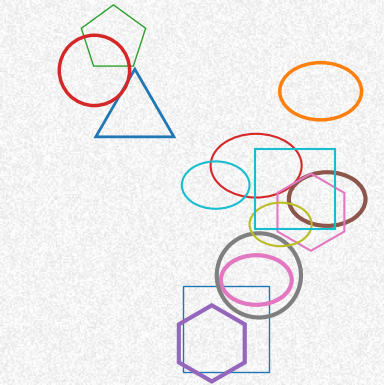[{"shape": "triangle", "thickness": 2, "radius": 0.59, "center": [0.35, 0.703]}, {"shape": "square", "thickness": 1, "radius": 0.56, "center": [0.587, 0.145]}, {"shape": "oval", "thickness": 2.5, "radius": 0.53, "center": [0.833, 0.763]}, {"shape": "pentagon", "thickness": 1, "radius": 0.44, "center": [0.295, 0.899]}, {"shape": "circle", "thickness": 2.5, "radius": 0.46, "center": [0.245, 0.817]}, {"shape": "oval", "thickness": 1.5, "radius": 0.59, "center": [0.665, 0.57]}, {"shape": "hexagon", "thickness": 3, "radius": 0.49, "center": [0.55, 0.108]}, {"shape": "oval", "thickness": 3, "radius": 0.5, "center": [0.85, 0.483]}, {"shape": "oval", "thickness": 3, "radius": 0.46, "center": [0.666, 0.273]}, {"shape": "hexagon", "thickness": 1.5, "radius": 0.5, "center": [0.807, 0.449]}, {"shape": "circle", "thickness": 3, "radius": 0.55, "center": [0.672, 0.285]}, {"shape": "oval", "thickness": 1.5, "radius": 0.4, "center": [0.729, 0.417]}, {"shape": "square", "thickness": 1.5, "radius": 0.52, "center": [0.767, 0.508]}, {"shape": "oval", "thickness": 1.5, "radius": 0.44, "center": [0.56, 0.519]}]